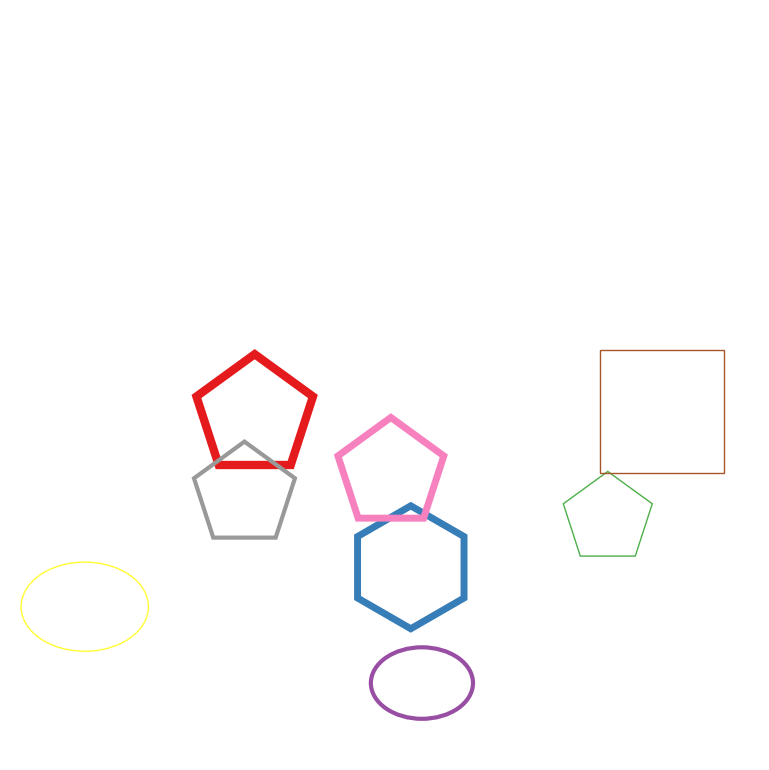[{"shape": "pentagon", "thickness": 3, "radius": 0.4, "center": [0.331, 0.46]}, {"shape": "hexagon", "thickness": 2.5, "radius": 0.4, "center": [0.533, 0.263]}, {"shape": "pentagon", "thickness": 0.5, "radius": 0.3, "center": [0.789, 0.327]}, {"shape": "oval", "thickness": 1.5, "radius": 0.33, "center": [0.548, 0.113]}, {"shape": "oval", "thickness": 0.5, "radius": 0.41, "center": [0.11, 0.212]}, {"shape": "square", "thickness": 0.5, "radius": 0.4, "center": [0.86, 0.466]}, {"shape": "pentagon", "thickness": 2.5, "radius": 0.36, "center": [0.508, 0.386]}, {"shape": "pentagon", "thickness": 1.5, "radius": 0.34, "center": [0.317, 0.358]}]